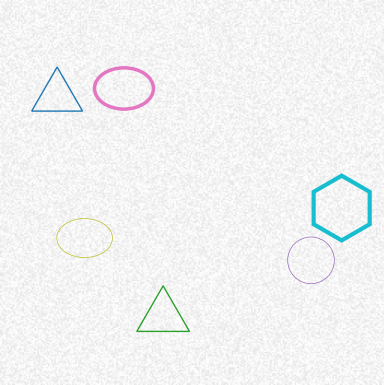[{"shape": "triangle", "thickness": 1, "radius": 0.38, "center": [0.148, 0.75]}, {"shape": "triangle", "thickness": 1, "radius": 0.39, "center": [0.424, 0.179]}, {"shape": "circle", "thickness": 0.5, "radius": 0.3, "center": [0.808, 0.324]}, {"shape": "oval", "thickness": 2.5, "radius": 0.38, "center": [0.322, 0.77]}, {"shape": "oval", "thickness": 0.5, "radius": 0.36, "center": [0.22, 0.382]}, {"shape": "hexagon", "thickness": 3, "radius": 0.42, "center": [0.887, 0.46]}]